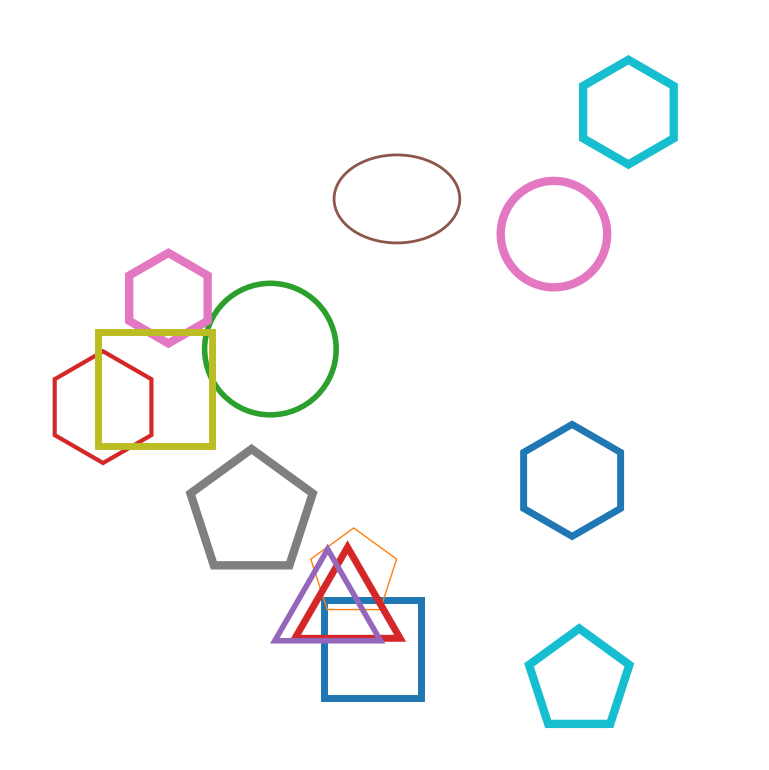[{"shape": "square", "thickness": 2.5, "radius": 0.32, "center": [0.484, 0.158]}, {"shape": "hexagon", "thickness": 2.5, "radius": 0.36, "center": [0.743, 0.376]}, {"shape": "pentagon", "thickness": 0.5, "radius": 0.29, "center": [0.459, 0.256]}, {"shape": "circle", "thickness": 2, "radius": 0.43, "center": [0.351, 0.547]}, {"shape": "hexagon", "thickness": 1.5, "radius": 0.36, "center": [0.134, 0.471]}, {"shape": "triangle", "thickness": 2.5, "radius": 0.39, "center": [0.451, 0.21]}, {"shape": "triangle", "thickness": 2, "radius": 0.4, "center": [0.426, 0.208]}, {"shape": "oval", "thickness": 1, "radius": 0.41, "center": [0.515, 0.742]}, {"shape": "circle", "thickness": 3, "radius": 0.35, "center": [0.719, 0.696]}, {"shape": "hexagon", "thickness": 3, "radius": 0.29, "center": [0.219, 0.613]}, {"shape": "pentagon", "thickness": 3, "radius": 0.42, "center": [0.327, 0.333]}, {"shape": "square", "thickness": 2.5, "radius": 0.37, "center": [0.201, 0.495]}, {"shape": "hexagon", "thickness": 3, "radius": 0.34, "center": [0.816, 0.854]}, {"shape": "pentagon", "thickness": 3, "radius": 0.34, "center": [0.752, 0.115]}]